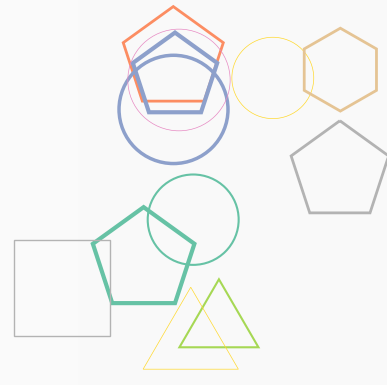[{"shape": "pentagon", "thickness": 3, "radius": 0.69, "center": [0.371, 0.324]}, {"shape": "circle", "thickness": 1.5, "radius": 0.59, "center": [0.499, 0.429]}, {"shape": "pentagon", "thickness": 2, "radius": 0.68, "center": [0.447, 0.847]}, {"shape": "circle", "thickness": 2.5, "radius": 0.7, "center": [0.448, 0.716]}, {"shape": "pentagon", "thickness": 3, "radius": 0.57, "center": [0.452, 0.801]}, {"shape": "circle", "thickness": 0.5, "radius": 0.66, "center": [0.462, 0.792]}, {"shape": "triangle", "thickness": 1.5, "radius": 0.59, "center": [0.565, 0.157]}, {"shape": "circle", "thickness": 0.5, "radius": 0.53, "center": [0.704, 0.798]}, {"shape": "triangle", "thickness": 0.5, "radius": 0.71, "center": [0.492, 0.112]}, {"shape": "hexagon", "thickness": 2, "radius": 0.54, "center": [0.878, 0.819]}, {"shape": "pentagon", "thickness": 2, "radius": 0.66, "center": [0.877, 0.554]}, {"shape": "square", "thickness": 1, "radius": 0.62, "center": [0.16, 0.252]}]